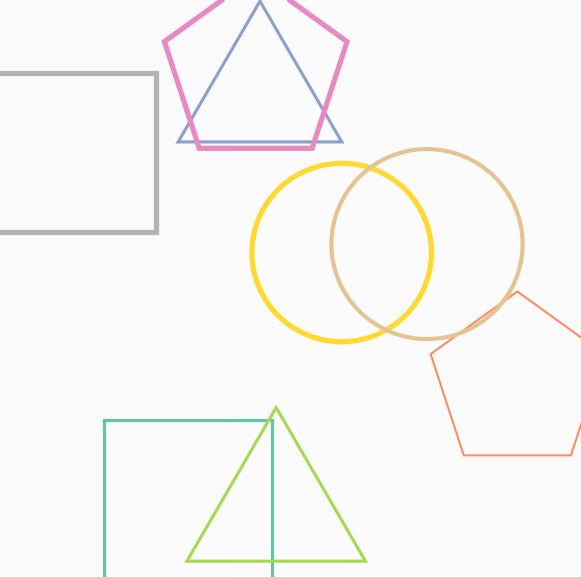[{"shape": "square", "thickness": 1.5, "radius": 0.72, "center": [0.323, 0.128]}, {"shape": "pentagon", "thickness": 1, "radius": 0.78, "center": [0.89, 0.338]}, {"shape": "triangle", "thickness": 1.5, "radius": 0.81, "center": [0.447, 0.835]}, {"shape": "pentagon", "thickness": 2.5, "radius": 0.83, "center": [0.44, 0.876]}, {"shape": "triangle", "thickness": 1.5, "radius": 0.89, "center": [0.475, 0.116]}, {"shape": "circle", "thickness": 2.5, "radius": 0.77, "center": [0.588, 0.562]}, {"shape": "circle", "thickness": 2, "radius": 0.82, "center": [0.735, 0.576]}, {"shape": "square", "thickness": 2.5, "radius": 0.69, "center": [0.13, 0.735]}]